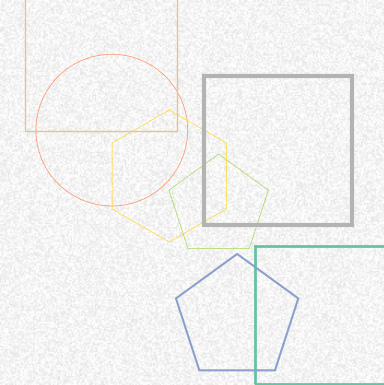[{"shape": "square", "thickness": 2, "radius": 0.89, "center": [0.84, 0.182]}, {"shape": "circle", "thickness": 0.5, "radius": 0.99, "center": [0.29, 0.662]}, {"shape": "pentagon", "thickness": 1.5, "radius": 0.84, "center": [0.616, 0.173]}, {"shape": "pentagon", "thickness": 0.5, "radius": 0.68, "center": [0.568, 0.464]}, {"shape": "hexagon", "thickness": 0.5, "radius": 0.86, "center": [0.44, 0.543]}, {"shape": "square", "thickness": 1, "radius": 0.99, "center": [0.261, 0.858]}, {"shape": "square", "thickness": 3, "radius": 0.96, "center": [0.722, 0.609]}]